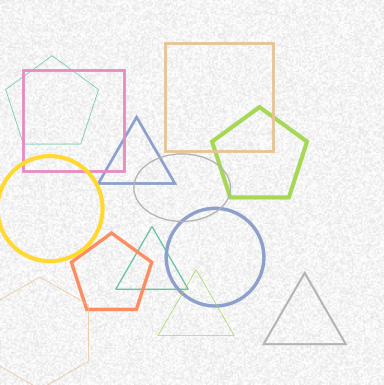[{"shape": "pentagon", "thickness": 0.5, "radius": 0.63, "center": [0.135, 0.728]}, {"shape": "triangle", "thickness": 1, "radius": 0.54, "center": [0.395, 0.303]}, {"shape": "pentagon", "thickness": 2.5, "radius": 0.55, "center": [0.29, 0.285]}, {"shape": "triangle", "thickness": 2, "radius": 0.57, "center": [0.355, 0.581]}, {"shape": "circle", "thickness": 2.5, "radius": 0.63, "center": [0.559, 0.332]}, {"shape": "square", "thickness": 2, "radius": 0.66, "center": [0.191, 0.686]}, {"shape": "triangle", "thickness": 0.5, "radius": 0.57, "center": [0.509, 0.186]}, {"shape": "pentagon", "thickness": 3, "radius": 0.65, "center": [0.674, 0.592]}, {"shape": "circle", "thickness": 3, "radius": 0.68, "center": [0.13, 0.458]}, {"shape": "hexagon", "thickness": 0.5, "radius": 0.73, "center": [0.104, 0.135]}, {"shape": "square", "thickness": 2, "radius": 0.7, "center": [0.569, 0.748]}, {"shape": "oval", "thickness": 1, "radius": 0.63, "center": [0.473, 0.512]}, {"shape": "triangle", "thickness": 1.5, "radius": 0.62, "center": [0.791, 0.168]}]